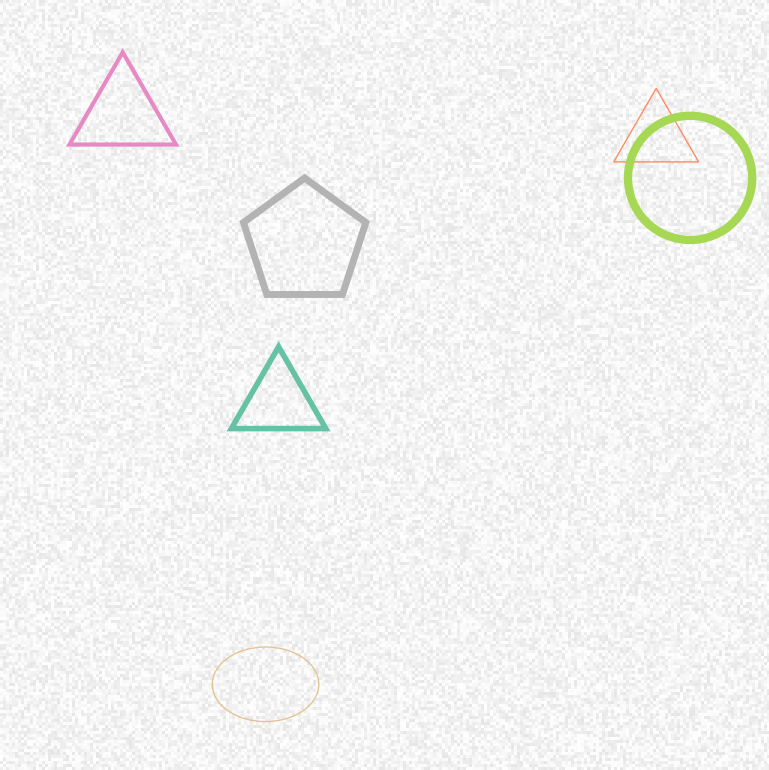[{"shape": "triangle", "thickness": 2, "radius": 0.35, "center": [0.362, 0.479]}, {"shape": "triangle", "thickness": 0.5, "radius": 0.32, "center": [0.852, 0.822]}, {"shape": "triangle", "thickness": 1.5, "radius": 0.4, "center": [0.159, 0.852]}, {"shape": "circle", "thickness": 3, "radius": 0.4, "center": [0.896, 0.769]}, {"shape": "oval", "thickness": 0.5, "radius": 0.35, "center": [0.345, 0.111]}, {"shape": "pentagon", "thickness": 2.5, "radius": 0.42, "center": [0.396, 0.685]}]